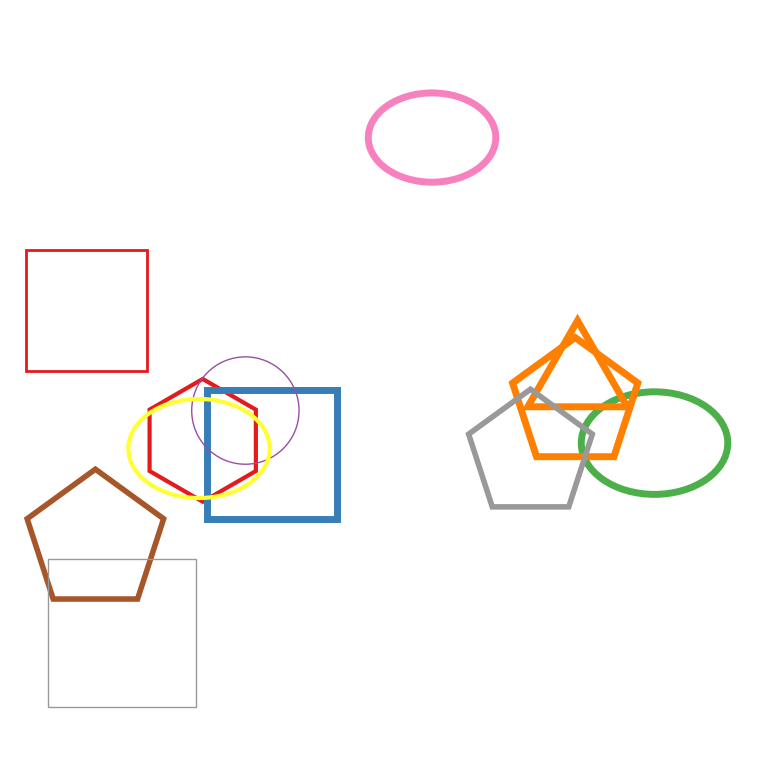[{"shape": "hexagon", "thickness": 1.5, "radius": 0.4, "center": [0.263, 0.428]}, {"shape": "square", "thickness": 1, "radius": 0.39, "center": [0.112, 0.597]}, {"shape": "square", "thickness": 2.5, "radius": 0.42, "center": [0.353, 0.41]}, {"shape": "oval", "thickness": 2.5, "radius": 0.48, "center": [0.85, 0.425]}, {"shape": "circle", "thickness": 0.5, "radius": 0.35, "center": [0.319, 0.467]}, {"shape": "triangle", "thickness": 2.5, "radius": 0.37, "center": [0.75, 0.509]}, {"shape": "pentagon", "thickness": 2.5, "radius": 0.43, "center": [0.747, 0.476]}, {"shape": "oval", "thickness": 1.5, "radius": 0.46, "center": [0.259, 0.418]}, {"shape": "pentagon", "thickness": 2, "radius": 0.47, "center": [0.124, 0.297]}, {"shape": "oval", "thickness": 2.5, "radius": 0.41, "center": [0.561, 0.821]}, {"shape": "pentagon", "thickness": 2, "radius": 0.42, "center": [0.689, 0.41]}, {"shape": "square", "thickness": 0.5, "radius": 0.48, "center": [0.158, 0.177]}]